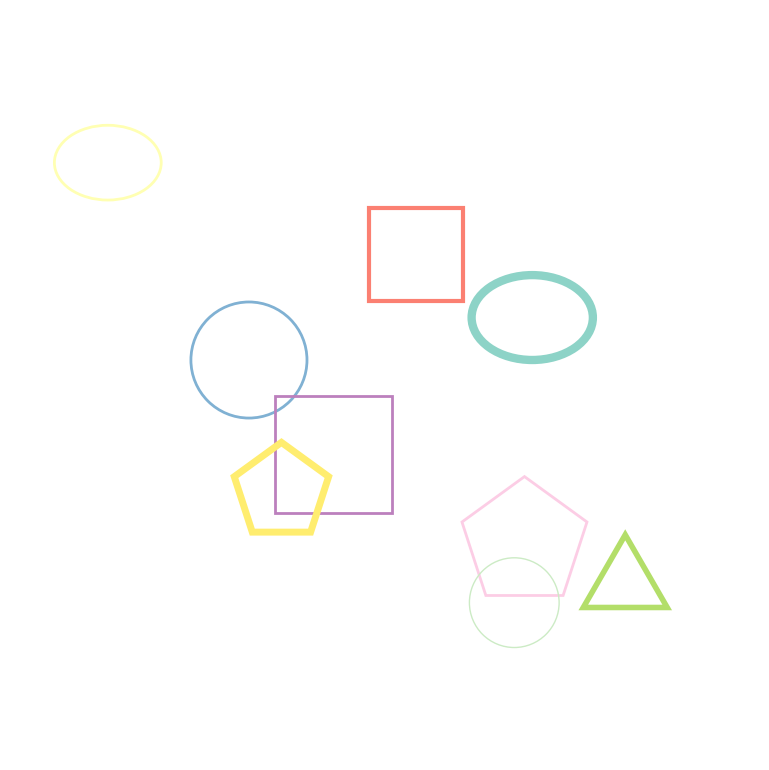[{"shape": "oval", "thickness": 3, "radius": 0.39, "center": [0.691, 0.588]}, {"shape": "oval", "thickness": 1, "radius": 0.35, "center": [0.14, 0.789]}, {"shape": "square", "thickness": 1.5, "radius": 0.3, "center": [0.54, 0.67]}, {"shape": "circle", "thickness": 1, "radius": 0.38, "center": [0.323, 0.532]}, {"shape": "triangle", "thickness": 2, "radius": 0.31, "center": [0.812, 0.243]}, {"shape": "pentagon", "thickness": 1, "radius": 0.43, "center": [0.681, 0.296]}, {"shape": "square", "thickness": 1, "radius": 0.38, "center": [0.433, 0.41]}, {"shape": "circle", "thickness": 0.5, "radius": 0.29, "center": [0.668, 0.217]}, {"shape": "pentagon", "thickness": 2.5, "radius": 0.32, "center": [0.366, 0.361]}]